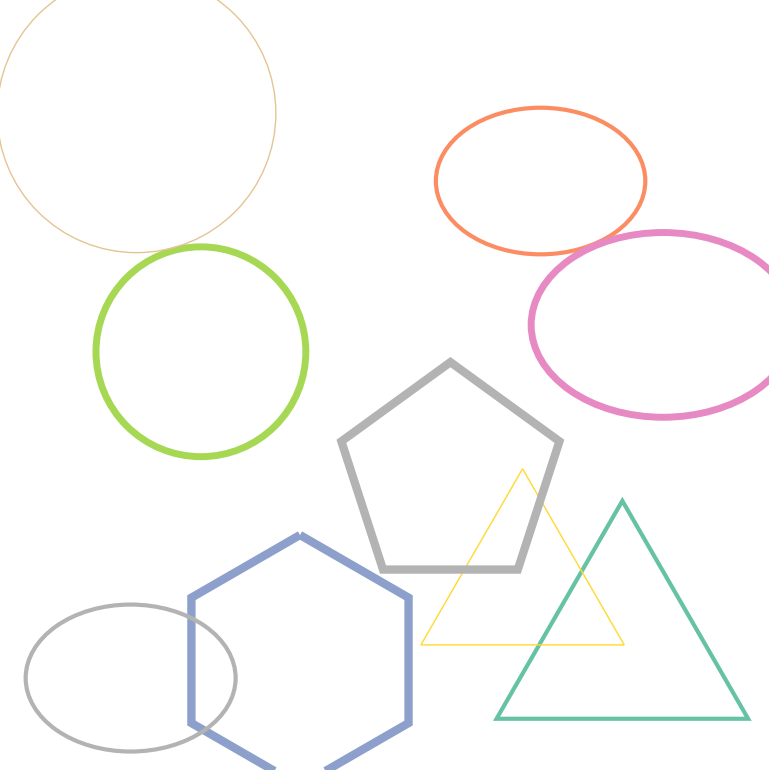[{"shape": "triangle", "thickness": 1.5, "radius": 0.94, "center": [0.808, 0.161]}, {"shape": "oval", "thickness": 1.5, "radius": 0.68, "center": [0.702, 0.765]}, {"shape": "hexagon", "thickness": 3, "radius": 0.81, "center": [0.39, 0.142]}, {"shape": "oval", "thickness": 2.5, "radius": 0.86, "center": [0.861, 0.578]}, {"shape": "circle", "thickness": 2.5, "radius": 0.68, "center": [0.261, 0.543]}, {"shape": "triangle", "thickness": 0.5, "radius": 0.76, "center": [0.679, 0.239]}, {"shape": "circle", "thickness": 0.5, "radius": 0.9, "center": [0.177, 0.853]}, {"shape": "pentagon", "thickness": 3, "radius": 0.74, "center": [0.585, 0.381]}, {"shape": "oval", "thickness": 1.5, "radius": 0.68, "center": [0.17, 0.119]}]